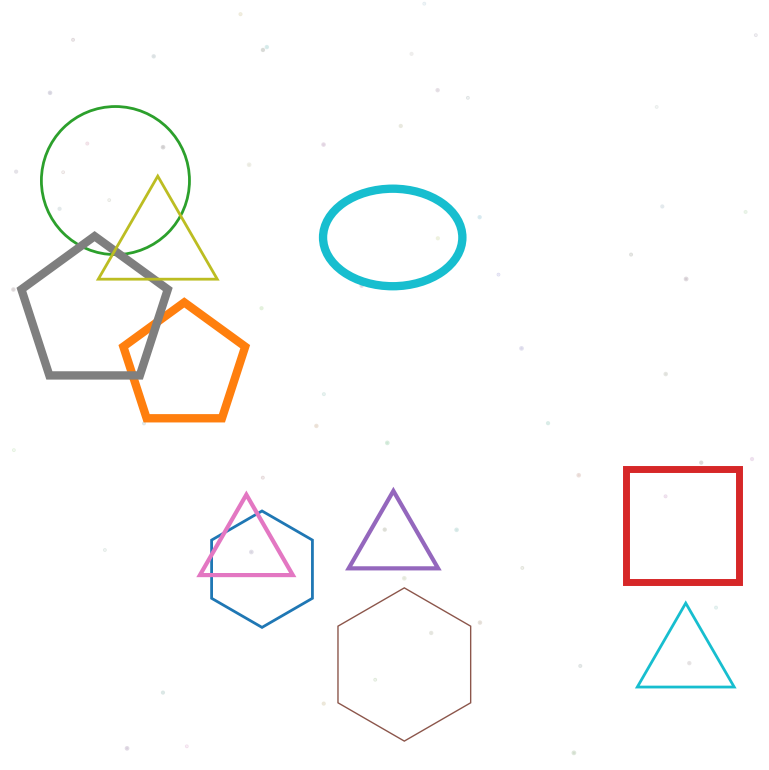[{"shape": "hexagon", "thickness": 1, "radius": 0.38, "center": [0.34, 0.261]}, {"shape": "pentagon", "thickness": 3, "radius": 0.42, "center": [0.239, 0.524]}, {"shape": "circle", "thickness": 1, "radius": 0.48, "center": [0.15, 0.765]}, {"shape": "square", "thickness": 2.5, "radius": 0.37, "center": [0.886, 0.317]}, {"shape": "triangle", "thickness": 1.5, "radius": 0.34, "center": [0.511, 0.295]}, {"shape": "hexagon", "thickness": 0.5, "radius": 0.5, "center": [0.525, 0.137]}, {"shape": "triangle", "thickness": 1.5, "radius": 0.35, "center": [0.32, 0.288]}, {"shape": "pentagon", "thickness": 3, "radius": 0.5, "center": [0.123, 0.593]}, {"shape": "triangle", "thickness": 1, "radius": 0.45, "center": [0.205, 0.682]}, {"shape": "oval", "thickness": 3, "radius": 0.45, "center": [0.51, 0.692]}, {"shape": "triangle", "thickness": 1, "radius": 0.36, "center": [0.891, 0.144]}]